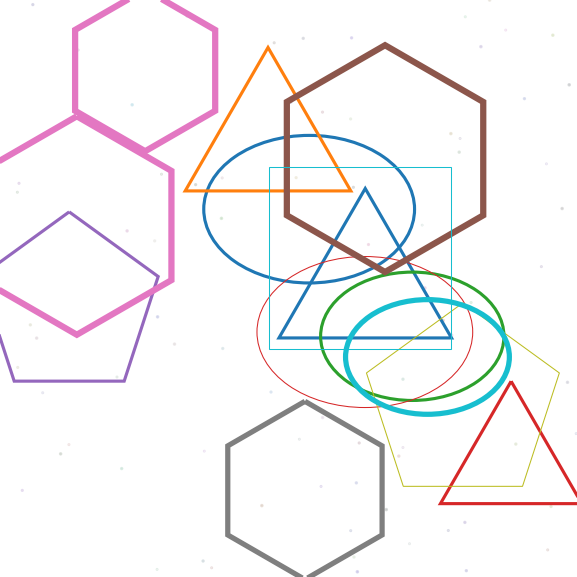[{"shape": "oval", "thickness": 1.5, "radius": 0.91, "center": [0.535, 0.637]}, {"shape": "triangle", "thickness": 1.5, "radius": 0.86, "center": [0.632, 0.5]}, {"shape": "triangle", "thickness": 1.5, "radius": 0.83, "center": [0.464, 0.751]}, {"shape": "oval", "thickness": 1.5, "radius": 0.79, "center": [0.714, 0.417]}, {"shape": "oval", "thickness": 0.5, "radius": 0.93, "center": [0.632, 0.424]}, {"shape": "triangle", "thickness": 1.5, "radius": 0.71, "center": [0.885, 0.198]}, {"shape": "pentagon", "thickness": 1.5, "radius": 0.81, "center": [0.12, 0.47]}, {"shape": "hexagon", "thickness": 3, "radius": 0.98, "center": [0.667, 0.724]}, {"shape": "hexagon", "thickness": 3, "radius": 0.95, "center": [0.133, 0.609]}, {"shape": "hexagon", "thickness": 3, "radius": 0.7, "center": [0.251, 0.877]}, {"shape": "hexagon", "thickness": 2.5, "radius": 0.77, "center": [0.528, 0.15]}, {"shape": "pentagon", "thickness": 0.5, "radius": 0.88, "center": [0.802, 0.299]}, {"shape": "oval", "thickness": 2.5, "radius": 0.71, "center": [0.74, 0.381]}, {"shape": "square", "thickness": 0.5, "radius": 0.79, "center": [0.624, 0.552]}]